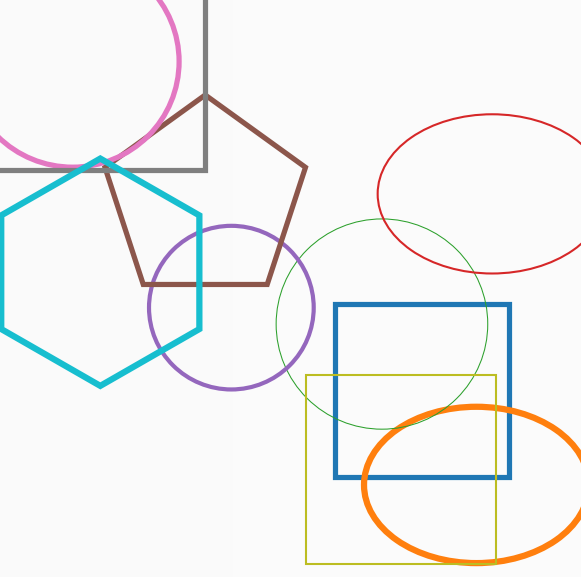[{"shape": "square", "thickness": 2.5, "radius": 0.75, "center": [0.726, 0.323]}, {"shape": "oval", "thickness": 3, "radius": 0.97, "center": [0.82, 0.159]}, {"shape": "circle", "thickness": 0.5, "radius": 0.91, "center": [0.657, 0.438]}, {"shape": "oval", "thickness": 1, "radius": 0.98, "center": [0.847, 0.663]}, {"shape": "circle", "thickness": 2, "radius": 0.71, "center": [0.398, 0.466]}, {"shape": "pentagon", "thickness": 2.5, "radius": 0.91, "center": [0.353, 0.653]}, {"shape": "circle", "thickness": 2.5, "radius": 0.92, "center": [0.125, 0.893]}, {"shape": "square", "thickness": 2.5, "radius": 0.94, "center": [0.165, 0.892]}, {"shape": "square", "thickness": 1, "radius": 0.82, "center": [0.69, 0.186]}, {"shape": "hexagon", "thickness": 3, "radius": 0.98, "center": [0.173, 0.528]}]